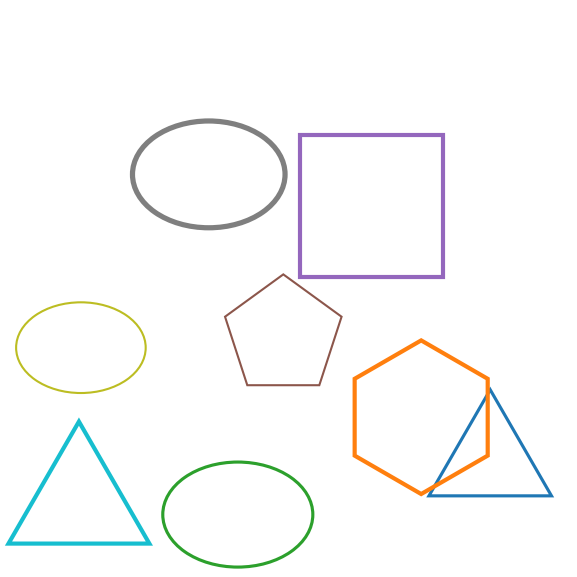[{"shape": "triangle", "thickness": 1.5, "radius": 0.61, "center": [0.849, 0.202]}, {"shape": "hexagon", "thickness": 2, "radius": 0.67, "center": [0.729, 0.277]}, {"shape": "oval", "thickness": 1.5, "radius": 0.65, "center": [0.412, 0.108]}, {"shape": "square", "thickness": 2, "radius": 0.62, "center": [0.643, 0.642]}, {"shape": "pentagon", "thickness": 1, "radius": 0.53, "center": [0.491, 0.418]}, {"shape": "oval", "thickness": 2.5, "radius": 0.66, "center": [0.362, 0.697]}, {"shape": "oval", "thickness": 1, "radius": 0.56, "center": [0.14, 0.397]}, {"shape": "triangle", "thickness": 2, "radius": 0.7, "center": [0.137, 0.128]}]